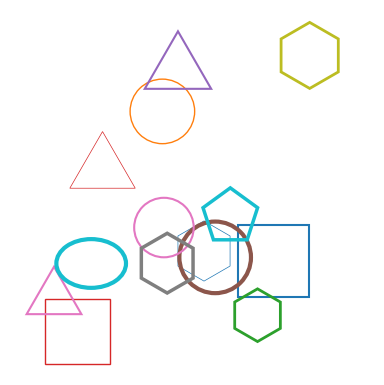[{"shape": "hexagon", "thickness": 0.5, "radius": 0.39, "center": [0.53, 0.348]}, {"shape": "square", "thickness": 1.5, "radius": 0.47, "center": [0.71, 0.322]}, {"shape": "circle", "thickness": 1, "radius": 0.42, "center": [0.422, 0.711]}, {"shape": "hexagon", "thickness": 2, "radius": 0.34, "center": [0.669, 0.181]}, {"shape": "square", "thickness": 1, "radius": 0.42, "center": [0.201, 0.139]}, {"shape": "triangle", "thickness": 0.5, "radius": 0.49, "center": [0.266, 0.56]}, {"shape": "triangle", "thickness": 1.5, "radius": 0.5, "center": [0.462, 0.819]}, {"shape": "circle", "thickness": 3, "radius": 0.46, "center": [0.559, 0.332]}, {"shape": "circle", "thickness": 1.5, "radius": 0.39, "center": [0.426, 0.409]}, {"shape": "triangle", "thickness": 1.5, "radius": 0.41, "center": [0.14, 0.225]}, {"shape": "hexagon", "thickness": 2.5, "radius": 0.39, "center": [0.434, 0.316]}, {"shape": "hexagon", "thickness": 2, "radius": 0.43, "center": [0.804, 0.856]}, {"shape": "pentagon", "thickness": 2.5, "radius": 0.37, "center": [0.598, 0.437]}, {"shape": "oval", "thickness": 3, "radius": 0.45, "center": [0.237, 0.316]}]